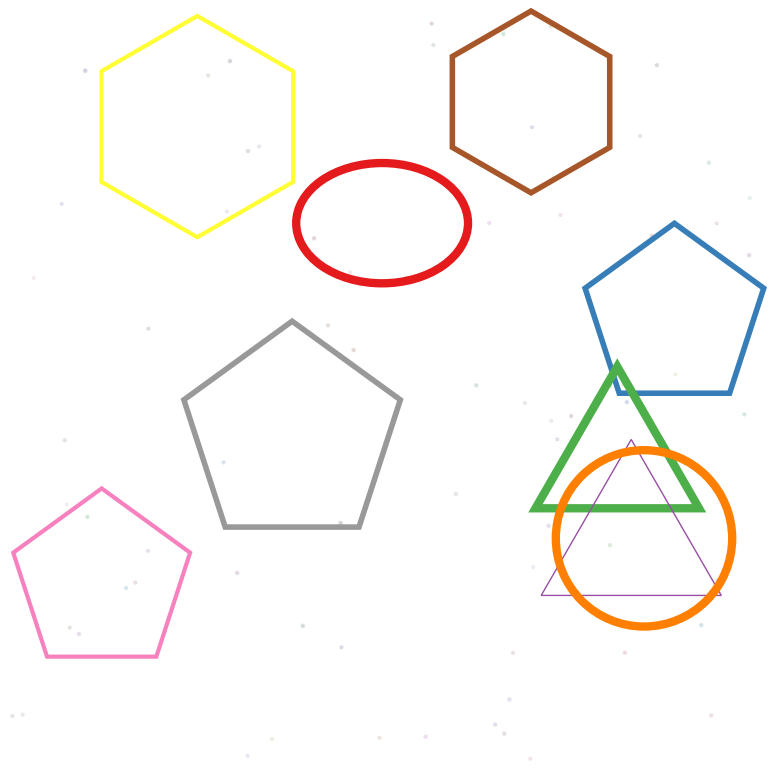[{"shape": "oval", "thickness": 3, "radius": 0.56, "center": [0.496, 0.71]}, {"shape": "pentagon", "thickness": 2, "radius": 0.61, "center": [0.876, 0.588]}, {"shape": "triangle", "thickness": 3, "radius": 0.61, "center": [0.802, 0.401]}, {"shape": "triangle", "thickness": 0.5, "radius": 0.68, "center": [0.82, 0.294]}, {"shape": "circle", "thickness": 3, "radius": 0.57, "center": [0.836, 0.301]}, {"shape": "hexagon", "thickness": 1.5, "radius": 0.72, "center": [0.256, 0.836]}, {"shape": "hexagon", "thickness": 2, "radius": 0.59, "center": [0.69, 0.868]}, {"shape": "pentagon", "thickness": 1.5, "radius": 0.6, "center": [0.132, 0.245]}, {"shape": "pentagon", "thickness": 2, "radius": 0.74, "center": [0.379, 0.435]}]